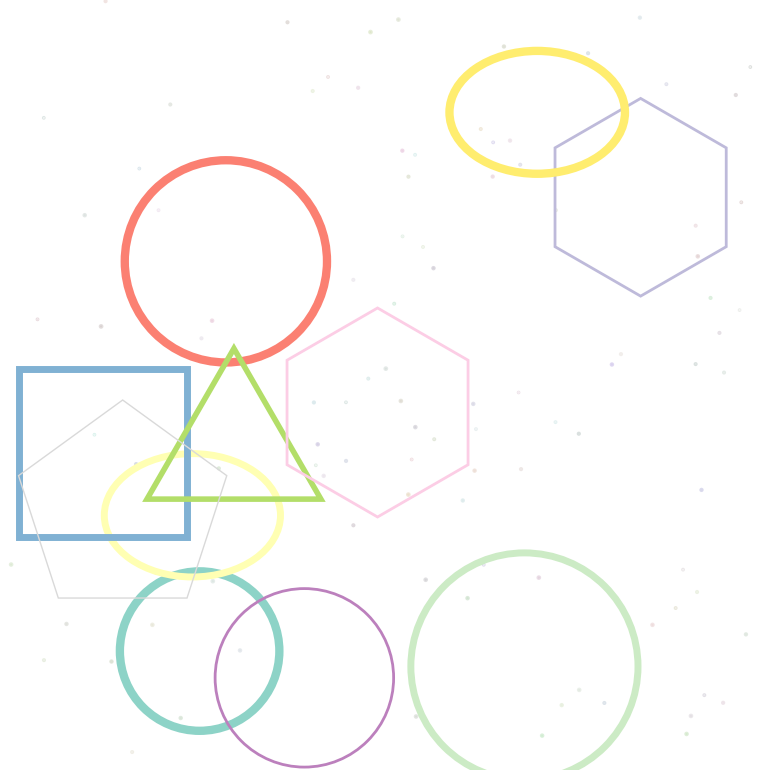[{"shape": "circle", "thickness": 3, "radius": 0.52, "center": [0.259, 0.154]}, {"shape": "oval", "thickness": 2.5, "radius": 0.57, "center": [0.25, 0.331]}, {"shape": "hexagon", "thickness": 1, "radius": 0.64, "center": [0.832, 0.744]}, {"shape": "circle", "thickness": 3, "radius": 0.66, "center": [0.293, 0.661]}, {"shape": "square", "thickness": 2.5, "radius": 0.55, "center": [0.133, 0.412]}, {"shape": "triangle", "thickness": 2, "radius": 0.65, "center": [0.304, 0.417]}, {"shape": "hexagon", "thickness": 1, "radius": 0.68, "center": [0.49, 0.464]}, {"shape": "pentagon", "thickness": 0.5, "radius": 0.71, "center": [0.159, 0.338]}, {"shape": "circle", "thickness": 1, "radius": 0.58, "center": [0.395, 0.12]}, {"shape": "circle", "thickness": 2.5, "radius": 0.74, "center": [0.681, 0.134]}, {"shape": "oval", "thickness": 3, "radius": 0.57, "center": [0.698, 0.854]}]